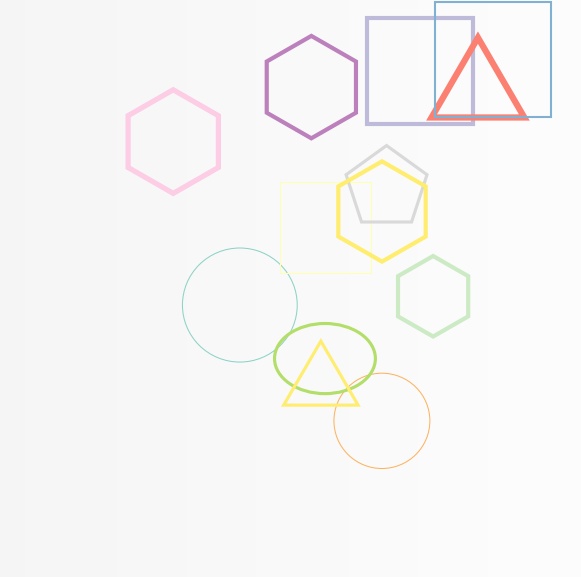[{"shape": "circle", "thickness": 0.5, "radius": 0.49, "center": [0.413, 0.471]}, {"shape": "square", "thickness": 0.5, "radius": 0.39, "center": [0.56, 0.605]}, {"shape": "square", "thickness": 2, "radius": 0.46, "center": [0.723, 0.876]}, {"shape": "triangle", "thickness": 3, "radius": 0.46, "center": [0.822, 0.842]}, {"shape": "square", "thickness": 1, "radius": 0.5, "center": [0.848, 0.896]}, {"shape": "circle", "thickness": 0.5, "radius": 0.41, "center": [0.657, 0.27]}, {"shape": "oval", "thickness": 1.5, "radius": 0.43, "center": [0.559, 0.378]}, {"shape": "hexagon", "thickness": 2.5, "radius": 0.45, "center": [0.298, 0.754]}, {"shape": "pentagon", "thickness": 1.5, "radius": 0.37, "center": [0.665, 0.674]}, {"shape": "hexagon", "thickness": 2, "radius": 0.44, "center": [0.536, 0.848]}, {"shape": "hexagon", "thickness": 2, "radius": 0.35, "center": [0.745, 0.486]}, {"shape": "triangle", "thickness": 1.5, "radius": 0.37, "center": [0.552, 0.335]}, {"shape": "hexagon", "thickness": 2, "radius": 0.43, "center": [0.657, 0.633]}]